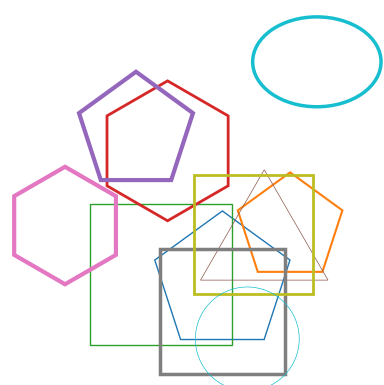[{"shape": "pentagon", "thickness": 1, "radius": 0.92, "center": [0.578, 0.267]}, {"shape": "pentagon", "thickness": 1.5, "radius": 0.71, "center": [0.753, 0.409]}, {"shape": "square", "thickness": 1, "radius": 0.92, "center": [0.418, 0.287]}, {"shape": "hexagon", "thickness": 2, "radius": 0.91, "center": [0.435, 0.608]}, {"shape": "pentagon", "thickness": 3, "radius": 0.78, "center": [0.353, 0.658]}, {"shape": "triangle", "thickness": 0.5, "radius": 0.96, "center": [0.686, 0.368]}, {"shape": "hexagon", "thickness": 3, "radius": 0.76, "center": [0.169, 0.414]}, {"shape": "square", "thickness": 2.5, "radius": 0.81, "center": [0.578, 0.192]}, {"shape": "square", "thickness": 2, "radius": 0.77, "center": [0.659, 0.391]}, {"shape": "oval", "thickness": 2.5, "radius": 0.83, "center": [0.823, 0.839]}, {"shape": "circle", "thickness": 0.5, "radius": 0.67, "center": [0.642, 0.12]}]